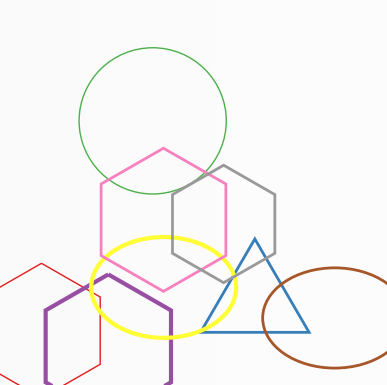[{"shape": "hexagon", "thickness": 1, "radius": 0.87, "center": [0.107, 0.141]}, {"shape": "triangle", "thickness": 2, "radius": 0.81, "center": [0.658, 0.218]}, {"shape": "circle", "thickness": 1, "radius": 0.95, "center": [0.394, 0.686]}, {"shape": "hexagon", "thickness": 3, "radius": 0.93, "center": [0.28, 0.1]}, {"shape": "oval", "thickness": 3, "radius": 0.94, "center": [0.422, 0.253]}, {"shape": "oval", "thickness": 2, "radius": 0.93, "center": [0.864, 0.174]}, {"shape": "hexagon", "thickness": 2, "radius": 0.93, "center": [0.422, 0.429]}, {"shape": "hexagon", "thickness": 2, "radius": 0.76, "center": [0.577, 0.418]}]